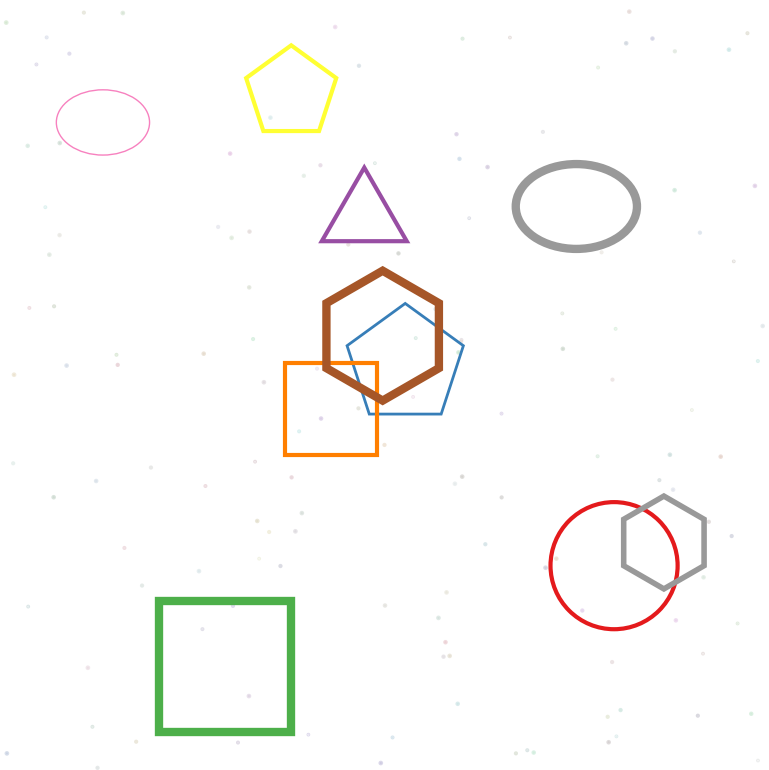[{"shape": "circle", "thickness": 1.5, "radius": 0.41, "center": [0.797, 0.265]}, {"shape": "pentagon", "thickness": 1, "radius": 0.4, "center": [0.526, 0.526]}, {"shape": "square", "thickness": 3, "radius": 0.43, "center": [0.292, 0.134]}, {"shape": "triangle", "thickness": 1.5, "radius": 0.32, "center": [0.473, 0.719]}, {"shape": "square", "thickness": 1.5, "radius": 0.3, "center": [0.43, 0.469]}, {"shape": "pentagon", "thickness": 1.5, "radius": 0.31, "center": [0.378, 0.88]}, {"shape": "hexagon", "thickness": 3, "radius": 0.42, "center": [0.497, 0.564]}, {"shape": "oval", "thickness": 0.5, "radius": 0.3, "center": [0.134, 0.841]}, {"shape": "hexagon", "thickness": 2, "radius": 0.3, "center": [0.862, 0.295]}, {"shape": "oval", "thickness": 3, "radius": 0.39, "center": [0.749, 0.732]}]